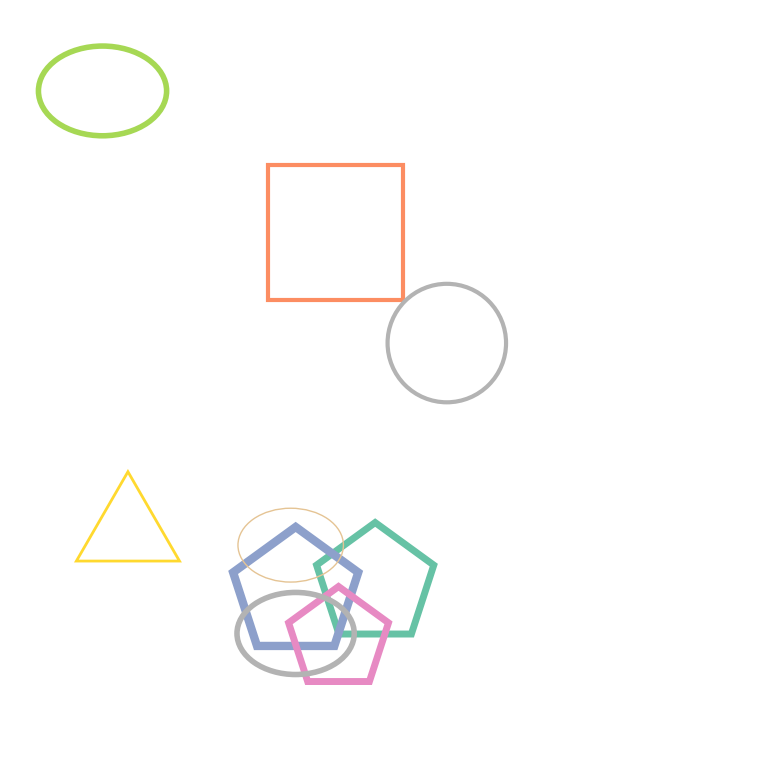[{"shape": "pentagon", "thickness": 2.5, "radius": 0.4, "center": [0.487, 0.241]}, {"shape": "square", "thickness": 1.5, "radius": 0.44, "center": [0.435, 0.698]}, {"shape": "pentagon", "thickness": 3, "radius": 0.43, "center": [0.384, 0.23]}, {"shape": "pentagon", "thickness": 2.5, "radius": 0.34, "center": [0.44, 0.17]}, {"shape": "oval", "thickness": 2, "radius": 0.42, "center": [0.133, 0.882]}, {"shape": "triangle", "thickness": 1, "radius": 0.39, "center": [0.166, 0.31]}, {"shape": "oval", "thickness": 0.5, "radius": 0.34, "center": [0.378, 0.292]}, {"shape": "circle", "thickness": 1.5, "radius": 0.38, "center": [0.58, 0.554]}, {"shape": "oval", "thickness": 2, "radius": 0.38, "center": [0.384, 0.177]}]